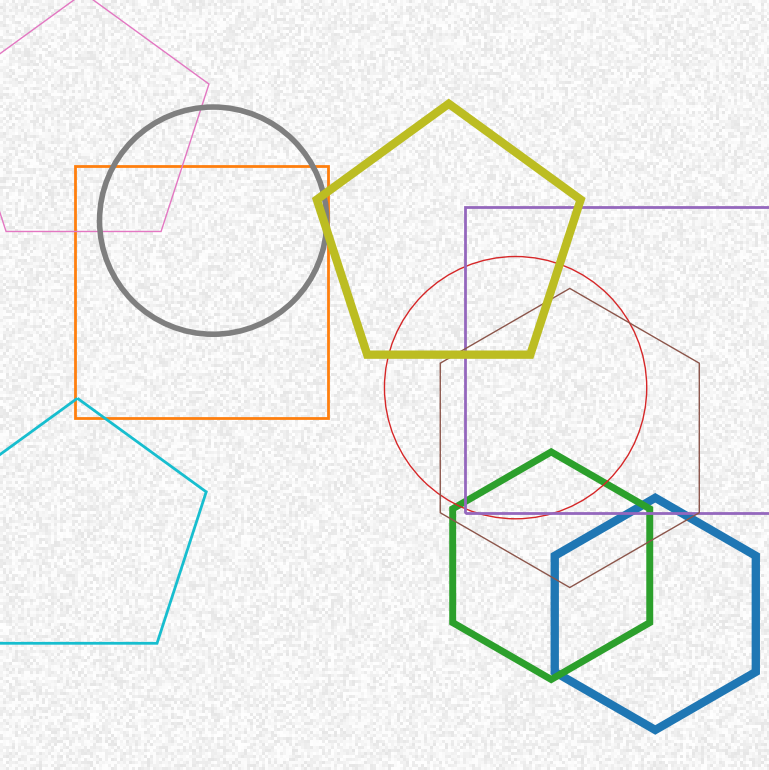[{"shape": "hexagon", "thickness": 3, "radius": 0.75, "center": [0.851, 0.203]}, {"shape": "square", "thickness": 1, "radius": 0.82, "center": [0.261, 0.621]}, {"shape": "hexagon", "thickness": 2.5, "radius": 0.74, "center": [0.716, 0.265]}, {"shape": "circle", "thickness": 0.5, "radius": 0.85, "center": [0.67, 0.497]}, {"shape": "square", "thickness": 1, "radius": 0.99, "center": [0.803, 0.533]}, {"shape": "hexagon", "thickness": 0.5, "radius": 0.97, "center": [0.74, 0.431]}, {"shape": "pentagon", "thickness": 0.5, "radius": 0.86, "center": [0.109, 0.838]}, {"shape": "circle", "thickness": 2, "radius": 0.74, "center": [0.277, 0.713]}, {"shape": "pentagon", "thickness": 3, "radius": 0.9, "center": [0.583, 0.685]}, {"shape": "pentagon", "thickness": 1, "radius": 0.88, "center": [0.101, 0.307]}]